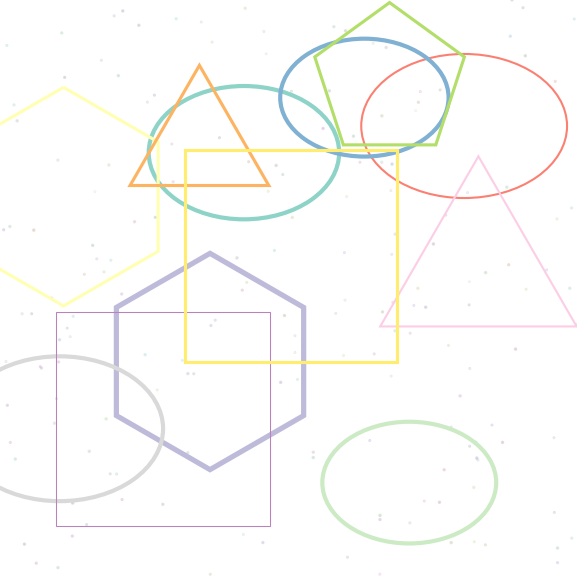[{"shape": "oval", "thickness": 2, "radius": 0.82, "center": [0.422, 0.735]}, {"shape": "hexagon", "thickness": 1.5, "radius": 0.95, "center": [0.11, 0.659]}, {"shape": "hexagon", "thickness": 2.5, "radius": 0.94, "center": [0.364, 0.373]}, {"shape": "oval", "thickness": 1, "radius": 0.89, "center": [0.804, 0.781]}, {"shape": "oval", "thickness": 2, "radius": 0.73, "center": [0.631, 0.83]}, {"shape": "triangle", "thickness": 1.5, "radius": 0.69, "center": [0.345, 0.747]}, {"shape": "pentagon", "thickness": 1.5, "radius": 0.68, "center": [0.675, 0.858]}, {"shape": "triangle", "thickness": 1, "radius": 0.98, "center": [0.828, 0.532]}, {"shape": "oval", "thickness": 2, "radius": 0.9, "center": [0.103, 0.257]}, {"shape": "square", "thickness": 0.5, "radius": 0.93, "center": [0.282, 0.273]}, {"shape": "oval", "thickness": 2, "radius": 0.75, "center": [0.709, 0.163]}, {"shape": "square", "thickness": 1.5, "radius": 0.92, "center": [0.505, 0.556]}]